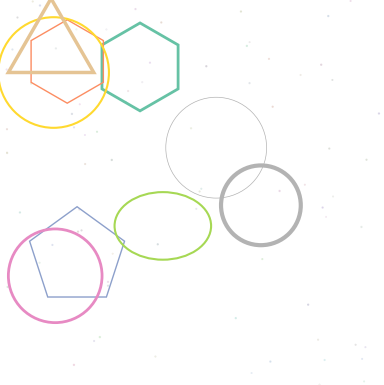[{"shape": "hexagon", "thickness": 2, "radius": 0.57, "center": [0.364, 0.826]}, {"shape": "hexagon", "thickness": 1, "radius": 0.54, "center": [0.175, 0.84]}, {"shape": "pentagon", "thickness": 1, "radius": 0.65, "center": [0.2, 0.333]}, {"shape": "circle", "thickness": 2, "radius": 0.61, "center": [0.143, 0.284]}, {"shape": "oval", "thickness": 1.5, "radius": 0.63, "center": [0.423, 0.413]}, {"shape": "circle", "thickness": 1.5, "radius": 0.72, "center": [0.139, 0.812]}, {"shape": "triangle", "thickness": 2.5, "radius": 0.64, "center": [0.133, 0.876]}, {"shape": "circle", "thickness": 0.5, "radius": 0.65, "center": [0.562, 0.616]}, {"shape": "circle", "thickness": 3, "radius": 0.52, "center": [0.678, 0.467]}]